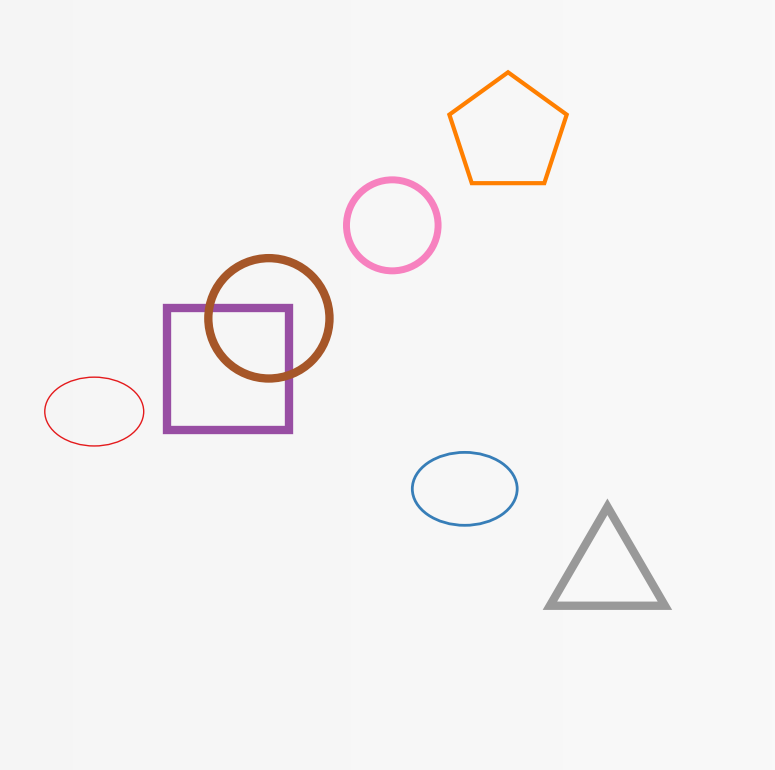[{"shape": "oval", "thickness": 0.5, "radius": 0.32, "center": [0.122, 0.466]}, {"shape": "oval", "thickness": 1, "radius": 0.34, "center": [0.6, 0.365]}, {"shape": "square", "thickness": 3, "radius": 0.4, "center": [0.294, 0.521]}, {"shape": "pentagon", "thickness": 1.5, "radius": 0.4, "center": [0.656, 0.827]}, {"shape": "circle", "thickness": 3, "radius": 0.39, "center": [0.347, 0.587]}, {"shape": "circle", "thickness": 2.5, "radius": 0.3, "center": [0.506, 0.707]}, {"shape": "triangle", "thickness": 3, "radius": 0.43, "center": [0.784, 0.256]}]